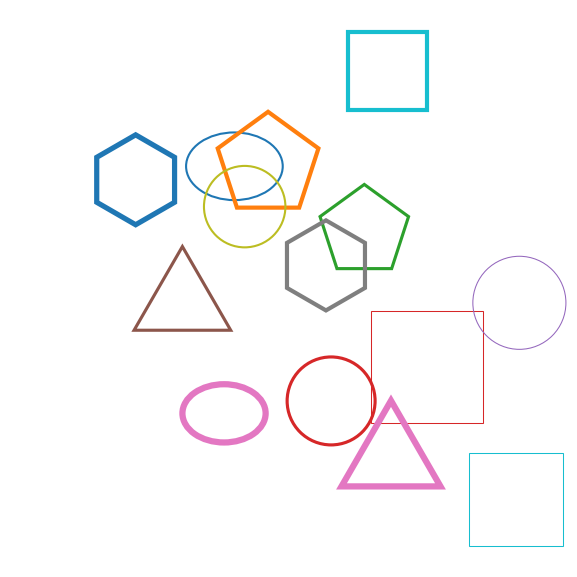[{"shape": "hexagon", "thickness": 2.5, "radius": 0.39, "center": [0.235, 0.688]}, {"shape": "oval", "thickness": 1, "radius": 0.42, "center": [0.406, 0.711]}, {"shape": "pentagon", "thickness": 2, "radius": 0.46, "center": [0.464, 0.714]}, {"shape": "pentagon", "thickness": 1.5, "radius": 0.4, "center": [0.631, 0.599]}, {"shape": "square", "thickness": 0.5, "radius": 0.48, "center": [0.739, 0.364]}, {"shape": "circle", "thickness": 1.5, "radius": 0.38, "center": [0.573, 0.305]}, {"shape": "circle", "thickness": 0.5, "radius": 0.4, "center": [0.899, 0.475]}, {"shape": "triangle", "thickness": 1.5, "radius": 0.48, "center": [0.316, 0.476]}, {"shape": "triangle", "thickness": 3, "radius": 0.49, "center": [0.677, 0.206]}, {"shape": "oval", "thickness": 3, "radius": 0.36, "center": [0.388, 0.283]}, {"shape": "hexagon", "thickness": 2, "radius": 0.39, "center": [0.564, 0.54]}, {"shape": "circle", "thickness": 1, "radius": 0.35, "center": [0.424, 0.641]}, {"shape": "square", "thickness": 2, "radius": 0.34, "center": [0.671, 0.877]}, {"shape": "square", "thickness": 0.5, "radius": 0.41, "center": [0.893, 0.134]}]